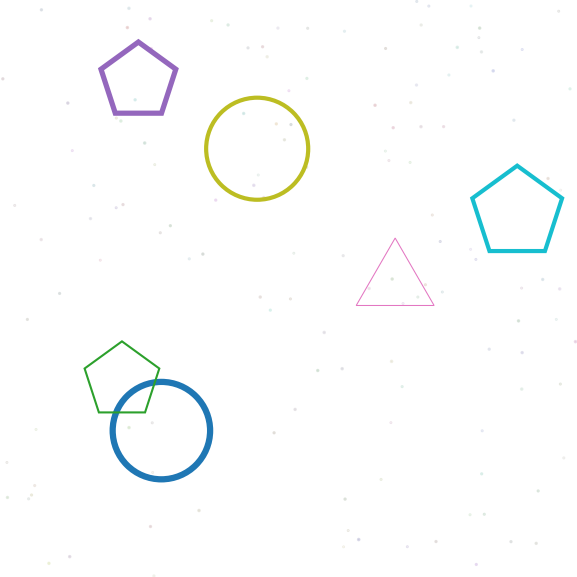[{"shape": "circle", "thickness": 3, "radius": 0.42, "center": [0.279, 0.253]}, {"shape": "pentagon", "thickness": 1, "radius": 0.34, "center": [0.211, 0.34]}, {"shape": "pentagon", "thickness": 2.5, "radius": 0.34, "center": [0.24, 0.858]}, {"shape": "triangle", "thickness": 0.5, "radius": 0.39, "center": [0.684, 0.509]}, {"shape": "circle", "thickness": 2, "radius": 0.44, "center": [0.445, 0.742]}, {"shape": "pentagon", "thickness": 2, "radius": 0.41, "center": [0.896, 0.631]}]